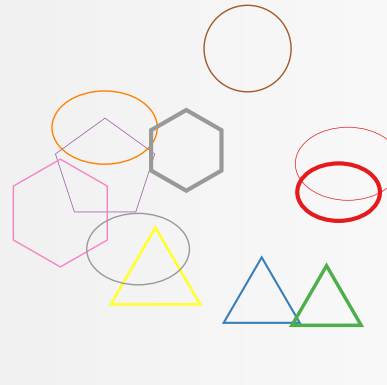[{"shape": "oval", "thickness": 0.5, "radius": 0.68, "center": [0.898, 0.575]}, {"shape": "oval", "thickness": 3, "radius": 0.53, "center": [0.874, 0.501]}, {"shape": "triangle", "thickness": 1.5, "radius": 0.57, "center": [0.675, 0.218]}, {"shape": "triangle", "thickness": 2.5, "radius": 0.52, "center": [0.843, 0.207]}, {"shape": "pentagon", "thickness": 0.5, "radius": 0.67, "center": [0.271, 0.558]}, {"shape": "oval", "thickness": 1, "radius": 0.68, "center": [0.27, 0.669]}, {"shape": "triangle", "thickness": 2, "radius": 0.67, "center": [0.401, 0.276]}, {"shape": "circle", "thickness": 1, "radius": 0.56, "center": [0.639, 0.874]}, {"shape": "hexagon", "thickness": 1, "radius": 0.7, "center": [0.156, 0.447]}, {"shape": "hexagon", "thickness": 3, "radius": 0.52, "center": [0.481, 0.609]}, {"shape": "oval", "thickness": 1, "radius": 0.66, "center": [0.356, 0.353]}]